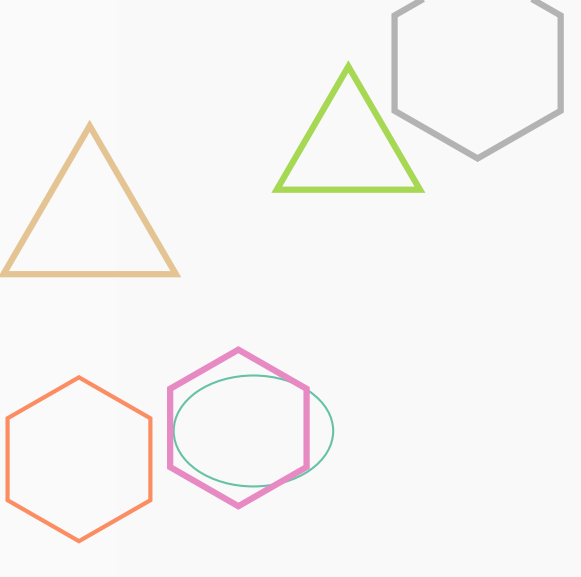[{"shape": "oval", "thickness": 1, "radius": 0.69, "center": [0.436, 0.253]}, {"shape": "hexagon", "thickness": 2, "radius": 0.71, "center": [0.136, 0.204]}, {"shape": "hexagon", "thickness": 3, "radius": 0.68, "center": [0.41, 0.258]}, {"shape": "triangle", "thickness": 3, "radius": 0.71, "center": [0.599, 0.742]}, {"shape": "triangle", "thickness": 3, "radius": 0.86, "center": [0.154, 0.61]}, {"shape": "hexagon", "thickness": 3, "radius": 0.82, "center": [0.822, 0.89]}]